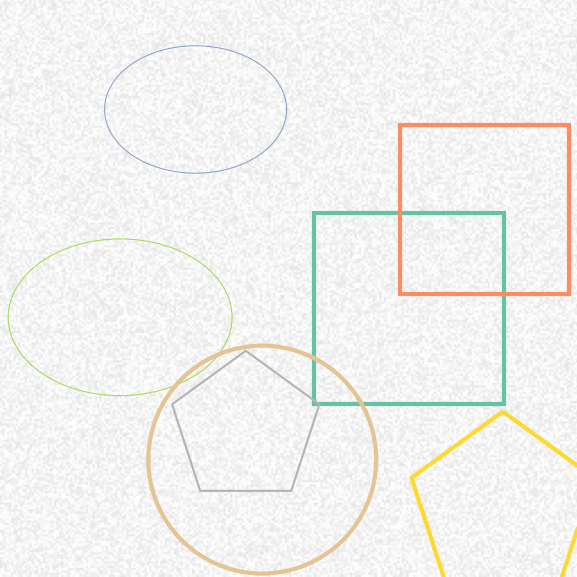[{"shape": "square", "thickness": 2, "radius": 0.83, "center": [0.708, 0.465]}, {"shape": "square", "thickness": 2, "radius": 0.73, "center": [0.839, 0.637]}, {"shape": "oval", "thickness": 0.5, "radius": 0.79, "center": [0.339, 0.81]}, {"shape": "oval", "thickness": 0.5, "radius": 0.97, "center": [0.208, 0.45]}, {"shape": "pentagon", "thickness": 2, "radius": 0.83, "center": [0.871, 0.12]}, {"shape": "circle", "thickness": 2, "radius": 0.99, "center": [0.454, 0.203]}, {"shape": "pentagon", "thickness": 1, "radius": 0.67, "center": [0.425, 0.258]}]